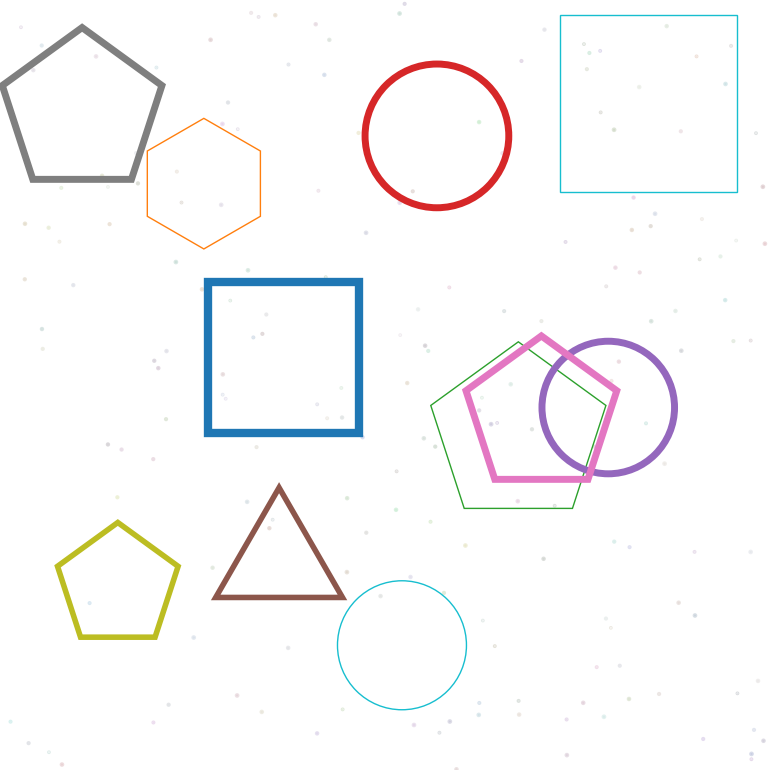[{"shape": "square", "thickness": 3, "radius": 0.49, "center": [0.368, 0.536]}, {"shape": "hexagon", "thickness": 0.5, "radius": 0.42, "center": [0.265, 0.761]}, {"shape": "pentagon", "thickness": 0.5, "radius": 0.6, "center": [0.673, 0.436]}, {"shape": "circle", "thickness": 2.5, "radius": 0.47, "center": [0.567, 0.824]}, {"shape": "circle", "thickness": 2.5, "radius": 0.43, "center": [0.79, 0.471]}, {"shape": "triangle", "thickness": 2, "radius": 0.48, "center": [0.362, 0.272]}, {"shape": "pentagon", "thickness": 2.5, "radius": 0.51, "center": [0.703, 0.461]}, {"shape": "pentagon", "thickness": 2.5, "radius": 0.54, "center": [0.107, 0.855]}, {"shape": "pentagon", "thickness": 2, "radius": 0.41, "center": [0.153, 0.239]}, {"shape": "square", "thickness": 0.5, "radius": 0.57, "center": [0.843, 0.866]}, {"shape": "circle", "thickness": 0.5, "radius": 0.42, "center": [0.522, 0.162]}]